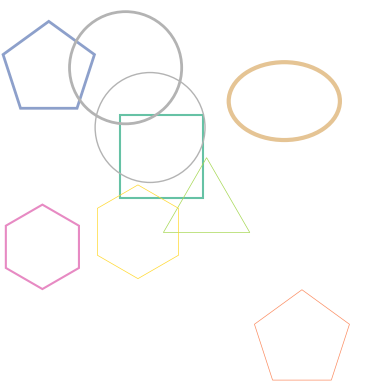[{"shape": "square", "thickness": 1.5, "radius": 0.54, "center": [0.419, 0.593]}, {"shape": "pentagon", "thickness": 0.5, "radius": 0.65, "center": [0.784, 0.118]}, {"shape": "pentagon", "thickness": 2, "radius": 0.62, "center": [0.127, 0.82]}, {"shape": "hexagon", "thickness": 1.5, "radius": 0.55, "center": [0.11, 0.359]}, {"shape": "triangle", "thickness": 0.5, "radius": 0.65, "center": [0.537, 0.461]}, {"shape": "hexagon", "thickness": 0.5, "radius": 0.61, "center": [0.358, 0.398]}, {"shape": "oval", "thickness": 3, "radius": 0.72, "center": [0.738, 0.737]}, {"shape": "circle", "thickness": 1, "radius": 0.71, "center": [0.39, 0.669]}, {"shape": "circle", "thickness": 2, "radius": 0.73, "center": [0.326, 0.824]}]